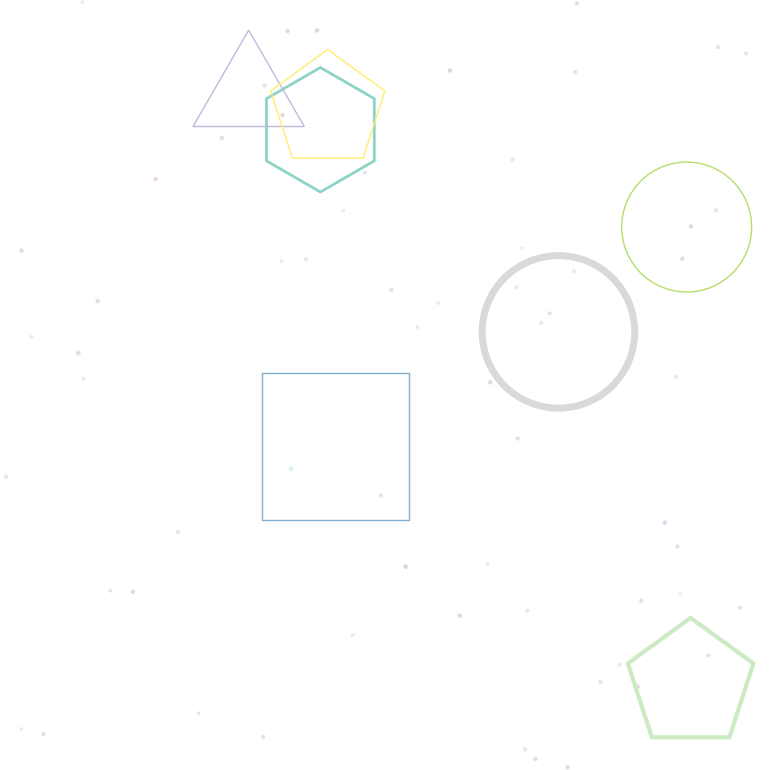[{"shape": "hexagon", "thickness": 1, "radius": 0.4, "center": [0.416, 0.831]}, {"shape": "triangle", "thickness": 0.5, "radius": 0.42, "center": [0.323, 0.877]}, {"shape": "square", "thickness": 0.5, "radius": 0.48, "center": [0.435, 0.42]}, {"shape": "circle", "thickness": 0.5, "radius": 0.42, "center": [0.892, 0.705]}, {"shape": "circle", "thickness": 2.5, "radius": 0.5, "center": [0.725, 0.569]}, {"shape": "pentagon", "thickness": 1.5, "radius": 0.43, "center": [0.897, 0.112]}, {"shape": "pentagon", "thickness": 0.5, "radius": 0.39, "center": [0.426, 0.858]}]